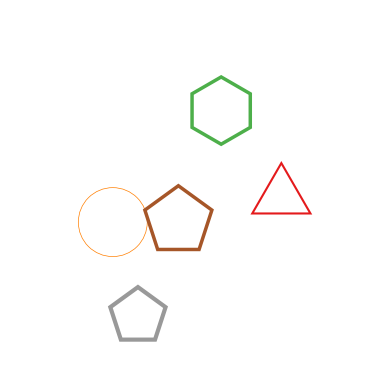[{"shape": "triangle", "thickness": 1.5, "radius": 0.44, "center": [0.731, 0.489]}, {"shape": "hexagon", "thickness": 2.5, "radius": 0.44, "center": [0.574, 0.713]}, {"shape": "circle", "thickness": 0.5, "radius": 0.45, "center": [0.293, 0.423]}, {"shape": "pentagon", "thickness": 2.5, "radius": 0.46, "center": [0.463, 0.426]}, {"shape": "pentagon", "thickness": 3, "radius": 0.38, "center": [0.358, 0.179]}]